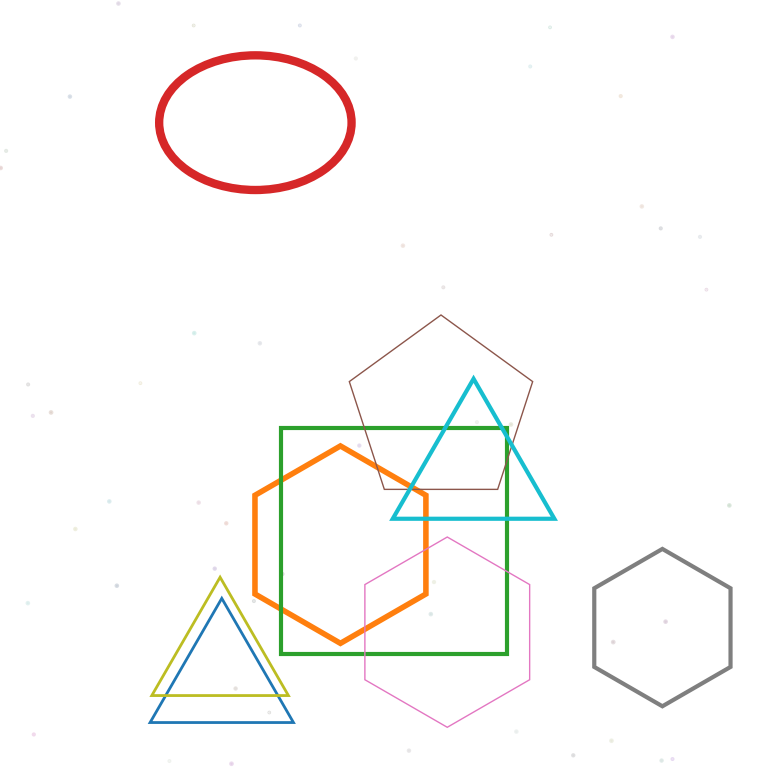[{"shape": "triangle", "thickness": 1, "radius": 0.54, "center": [0.288, 0.115]}, {"shape": "hexagon", "thickness": 2, "radius": 0.64, "center": [0.442, 0.293]}, {"shape": "square", "thickness": 1.5, "radius": 0.73, "center": [0.512, 0.297]}, {"shape": "oval", "thickness": 3, "radius": 0.62, "center": [0.332, 0.841]}, {"shape": "pentagon", "thickness": 0.5, "radius": 0.63, "center": [0.573, 0.466]}, {"shape": "hexagon", "thickness": 0.5, "radius": 0.62, "center": [0.581, 0.179]}, {"shape": "hexagon", "thickness": 1.5, "radius": 0.51, "center": [0.86, 0.185]}, {"shape": "triangle", "thickness": 1, "radius": 0.51, "center": [0.286, 0.148]}, {"shape": "triangle", "thickness": 1.5, "radius": 0.61, "center": [0.615, 0.387]}]